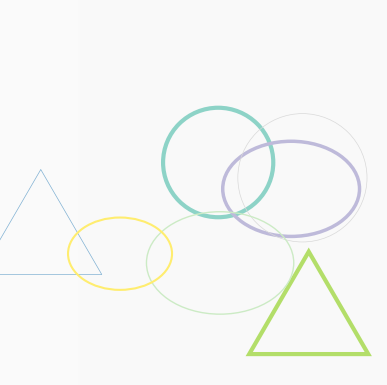[{"shape": "circle", "thickness": 3, "radius": 0.71, "center": [0.563, 0.578]}, {"shape": "oval", "thickness": 2.5, "radius": 0.88, "center": [0.751, 0.509]}, {"shape": "triangle", "thickness": 0.5, "radius": 0.91, "center": [0.105, 0.378]}, {"shape": "triangle", "thickness": 3, "radius": 0.89, "center": [0.797, 0.169]}, {"shape": "circle", "thickness": 0.5, "radius": 0.83, "center": [0.78, 0.538]}, {"shape": "oval", "thickness": 1, "radius": 0.95, "center": [0.568, 0.317]}, {"shape": "oval", "thickness": 1.5, "radius": 0.67, "center": [0.31, 0.341]}]